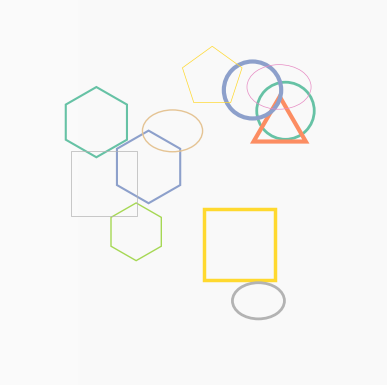[{"shape": "circle", "thickness": 2, "radius": 0.37, "center": [0.737, 0.712]}, {"shape": "hexagon", "thickness": 1.5, "radius": 0.46, "center": [0.249, 0.683]}, {"shape": "triangle", "thickness": 3, "radius": 0.39, "center": [0.722, 0.671]}, {"shape": "hexagon", "thickness": 1.5, "radius": 0.47, "center": [0.383, 0.566]}, {"shape": "circle", "thickness": 3, "radius": 0.37, "center": [0.652, 0.766]}, {"shape": "oval", "thickness": 0.5, "radius": 0.41, "center": [0.72, 0.774]}, {"shape": "hexagon", "thickness": 1, "radius": 0.37, "center": [0.351, 0.398]}, {"shape": "square", "thickness": 2.5, "radius": 0.46, "center": [0.618, 0.364]}, {"shape": "pentagon", "thickness": 0.5, "radius": 0.4, "center": [0.548, 0.799]}, {"shape": "oval", "thickness": 1, "radius": 0.39, "center": [0.445, 0.66]}, {"shape": "square", "thickness": 0.5, "radius": 0.43, "center": [0.269, 0.524]}, {"shape": "oval", "thickness": 2, "radius": 0.34, "center": [0.667, 0.219]}]